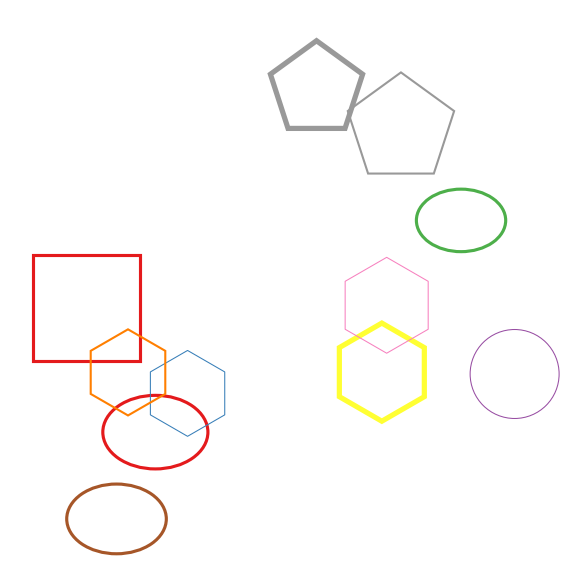[{"shape": "square", "thickness": 1.5, "radius": 0.46, "center": [0.149, 0.466]}, {"shape": "oval", "thickness": 1.5, "radius": 0.46, "center": [0.269, 0.251]}, {"shape": "hexagon", "thickness": 0.5, "radius": 0.37, "center": [0.325, 0.318]}, {"shape": "oval", "thickness": 1.5, "radius": 0.39, "center": [0.798, 0.617]}, {"shape": "circle", "thickness": 0.5, "radius": 0.39, "center": [0.891, 0.352]}, {"shape": "hexagon", "thickness": 1, "radius": 0.37, "center": [0.222, 0.354]}, {"shape": "hexagon", "thickness": 2.5, "radius": 0.42, "center": [0.661, 0.355]}, {"shape": "oval", "thickness": 1.5, "radius": 0.43, "center": [0.202, 0.101]}, {"shape": "hexagon", "thickness": 0.5, "radius": 0.42, "center": [0.67, 0.471]}, {"shape": "pentagon", "thickness": 2.5, "radius": 0.42, "center": [0.548, 0.845]}, {"shape": "pentagon", "thickness": 1, "radius": 0.48, "center": [0.694, 0.777]}]